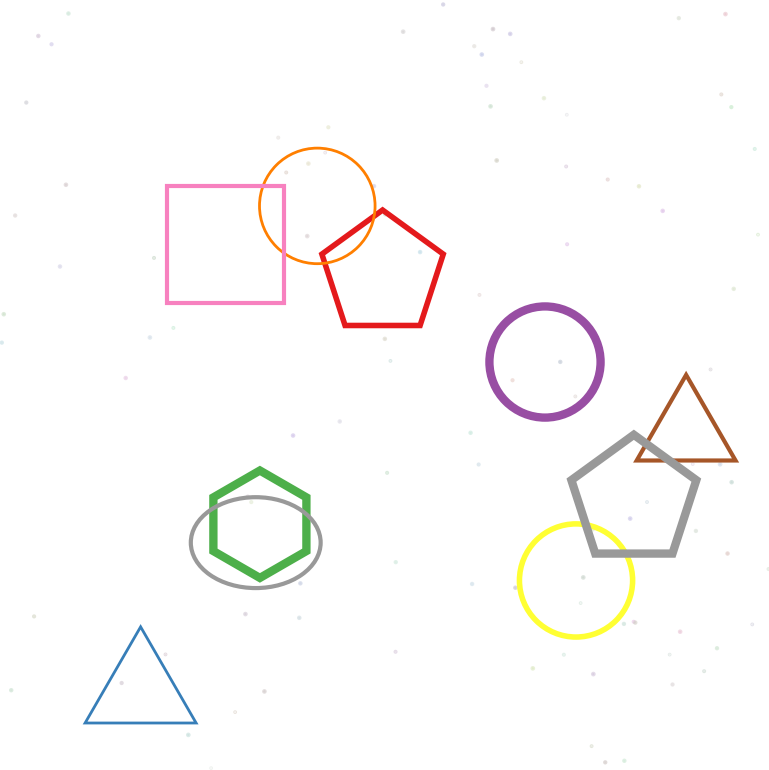[{"shape": "pentagon", "thickness": 2, "radius": 0.41, "center": [0.497, 0.644]}, {"shape": "triangle", "thickness": 1, "radius": 0.42, "center": [0.183, 0.103]}, {"shape": "hexagon", "thickness": 3, "radius": 0.35, "center": [0.338, 0.319]}, {"shape": "circle", "thickness": 3, "radius": 0.36, "center": [0.708, 0.53]}, {"shape": "circle", "thickness": 1, "radius": 0.38, "center": [0.412, 0.733]}, {"shape": "circle", "thickness": 2, "radius": 0.37, "center": [0.748, 0.246]}, {"shape": "triangle", "thickness": 1.5, "radius": 0.37, "center": [0.891, 0.439]}, {"shape": "square", "thickness": 1.5, "radius": 0.38, "center": [0.293, 0.682]}, {"shape": "pentagon", "thickness": 3, "radius": 0.43, "center": [0.823, 0.35]}, {"shape": "oval", "thickness": 1.5, "radius": 0.42, "center": [0.332, 0.295]}]